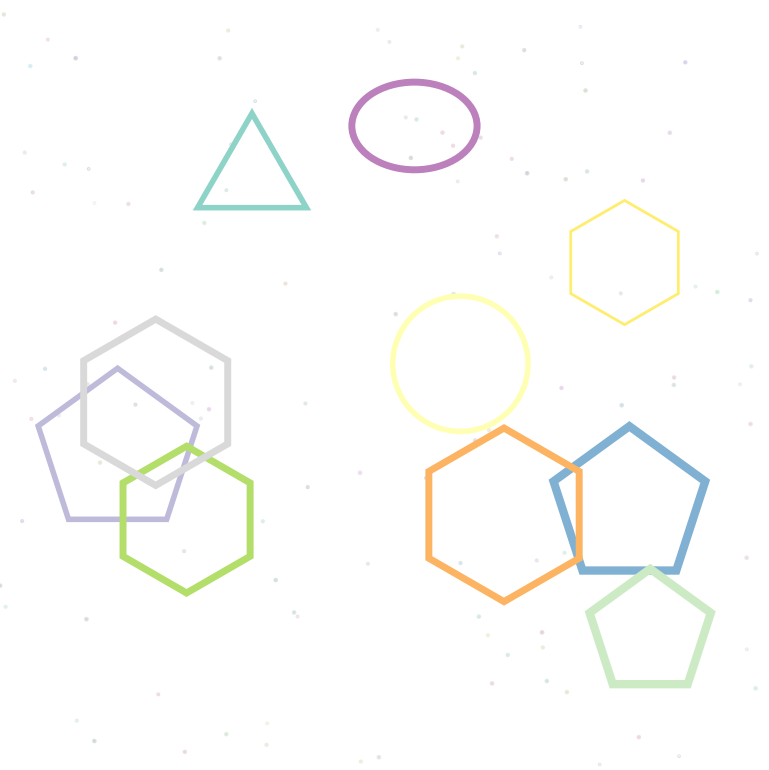[{"shape": "triangle", "thickness": 2, "radius": 0.41, "center": [0.327, 0.771]}, {"shape": "circle", "thickness": 2, "radius": 0.44, "center": [0.598, 0.528]}, {"shape": "pentagon", "thickness": 2, "radius": 0.54, "center": [0.153, 0.413]}, {"shape": "pentagon", "thickness": 3, "radius": 0.52, "center": [0.817, 0.343]}, {"shape": "hexagon", "thickness": 2.5, "radius": 0.56, "center": [0.655, 0.331]}, {"shape": "hexagon", "thickness": 2.5, "radius": 0.48, "center": [0.242, 0.325]}, {"shape": "hexagon", "thickness": 2.5, "radius": 0.54, "center": [0.202, 0.478]}, {"shape": "oval", "thickness": 2.5, "radius": 0.41, "center": [0.538, 0.836]}, {"shape": "pentagon", "thickness": 3, "radius": 0.41, "center": [0.844, 0.178]}, {"shape": "hexagon", "thickness": 1, "radius": 0.4, "center": [0.811, 0.659]}]